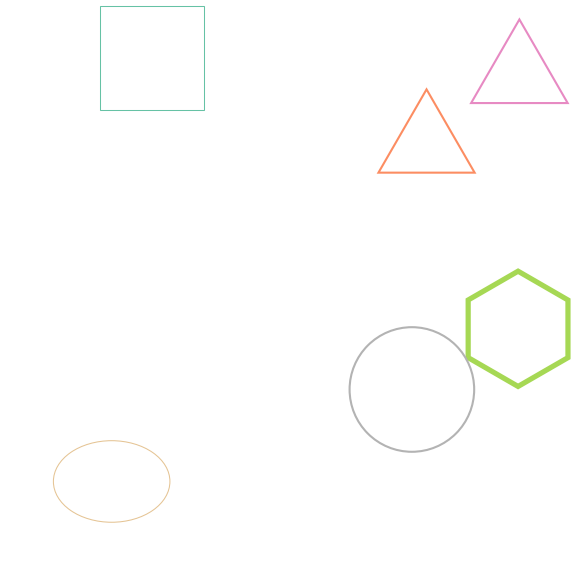[{"shape": "square", "thickness": 0.5, "radius": 0.45, "center": [0.263, 0.899]}, {"shape": "triangle", "thickness": 1, "radius": 0.48, "center": [0.739, 0.748]}, {"shape": "triangle", "thickness": 1, "radius": 0.48, "center": [0.899, 0.869]}, {"shape": "hexagon", "thickness": 2.5, "radius": 0.5, "center": [0.897, 0.43]}, {"shape": "oval", "thickness": 0.5, "radius": 0.5, "center": [0.193, 0.165]}, {"shape": "circle", "thickness": 1, "radius": 0.54, "center": [0.713, 0.325]}]